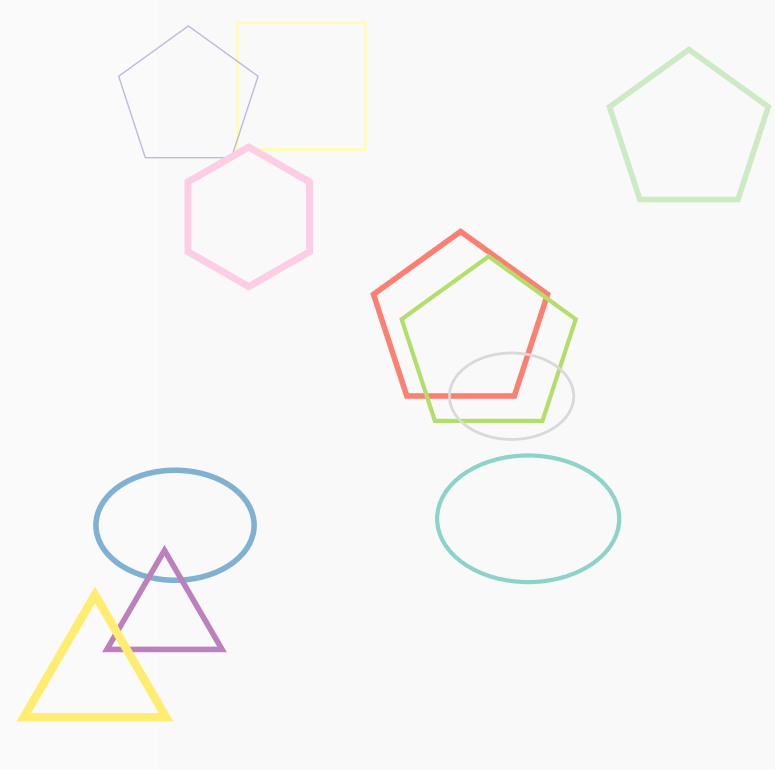[{"shape": "oval", "thickness": 1.5, "radius": 0.59, "center": [0.682, 0.326]}, {"shape": "square", "thickness": 1, "radius": 0.41, "center": [0.388, 0.889]}, {"shape": "pentagon", "thickness": 0.5, "radius": 0.47, "center": [0.243, 0.872]}, {"shape": "pentagon", "thickness": 2, "radius": 0.59, "center": [0.594, 0.581]}, {"shape": "oval", "thickness": 2, "radius": 0.51, "center": [0.226, 0.318]}, {"shape": "pentagon", "thickness": 1.5, "radius": 0.59, "center": [0.631, 0.549]}, {"shape": "hexagon", "thickness": 2.5, "radius": 0.45, "center": [0.321, 0.718]}, {"shape": "oval", "thickness": 1, "radius": 0.4, "center": [0.66, 0.485]}, {"shape": "triangle", "thickness": 2, "radius": 0.43, "center": [0.212, 0.199]}, {"shape": "pentagon", "thickness": 2, "radius": 0.54, "center": [0.889, 0.828]}, {"shape": "triangle", "thickness": 3, "radius": 0.53, "center": [0.123, 0.121]}]